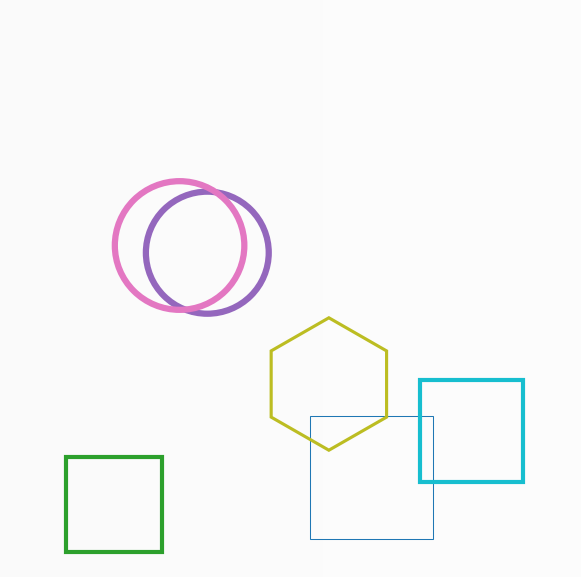[{"shape": "square", "thickness": 0.5, "radius": 0.53, "center": [0.64, 0.172]}, {"shape": "square", "thickness": 2, "radius": 0.41, "center": [0.196, 0.125]}, {"shape": "circle", "thickness": 3, "radius": 0.53, "center": [0.357, 0.562]}, {"shape": "circle", "thickness": 3, "radius": 0.56, "center": [0.309, 0.574]}, {"shape": "hexagon", "thickness": 1.5, "radius": 0.57, "center": [0.566, 0.334]}, {"shape": "square", "thickness": 2, "radius": 0.45, "center": [0.811, 0.253]}]